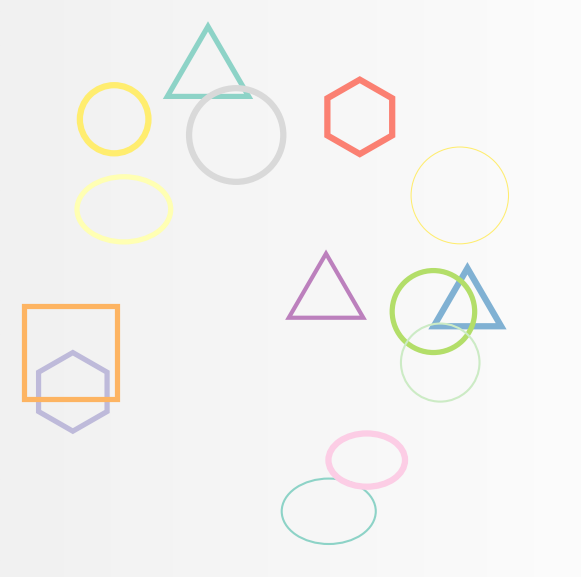[{"shape": "oval", "thickness": 1, "radius": 0.4, "center": [0.566, 0.114]}, {"shape": "triangle", "thickness": 2.5, "radius": 0.4, "center": [0.358, 0.873]}, {"shape": "oval", "thickness": 2.5, "radius": 0.4, "center": [0.213, 0.637]}, {"shape": "hexagon", "thickness": 2.5, "radius": 0.34, "center": [0.125, 0.321]}, {"shape": "hexagon", "thickness": 3, "radius": 0.32, "center": [0.619, 0.797]}, {"shape": "triangle", "thickness": 3, "radius": 0.33, "center": [0.804, 0.468]}, {"shape": "square", "thickness": 2.5, "radius": 0.4, "center": [0.122, 0.389]}, {"shape": "circle", "thickness": 2.5, "radius": 0.35, "center": [0.746, 0.46]}, {"shape": "oval", "thickness": 3, "radius": 0.33, "center": [0.631, 0.202]}, {"shape": "circle", "thickness": 3, "radius": 0.41, "center": [0.406, 0.765]}, {"shape": "triangle", "thickness": 2, "radius": 0.37, "center": [0.561, 0.486]}, {"shape": "circle", "thickness": 1, "radius": 0.34, "center": [0.757, 0.371]}, {"shape": "circle", "thickness": 3, "radius": 0.29, "center": [0.196, 0.793]}, {"shape": "circle", "thickness": 0.5, "radius": 0.42, "center": [0.791, 0.661]}]